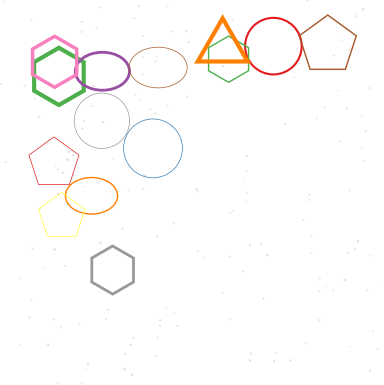[{"shape": "circle", "thickness": 1.5, "radius": 0.37, "center": [0.71, 0.88]}, {"shape": "pentagon", "thickness": 0.5, "radius": 0.34, "center": [0.14, 0.576]}, {"shape": "circle", "thickness": 0.5, "radius": 0.38, "center": [0.397, 0.615]}, {"shape": "hexagon", "thickness": 3, "radius": 0.37, "center": [0.153, 0.802]}, {"shape": "hexagon", "thickness": 1, "radius": 0.3, "center": [0.594, 0.846]}, {"shape": "oval", "thickness": 2, "radius": 0.35, "center": [0.266, 0.815]}, {"shape": "oval", "thickness": 1, "radius": 0.34, "center": [0.238, 0.491]}, {"shape": "triangle", "thickness": 3, "radius": 0.37, "center": [0.578, 0.878]}, {"shape": "pentagon", "thickness": 0.5, "radius": 0.32, "center": [0.16, 0.437]}, {"shape": "pentagon", "thickness": 1, "radius": 0.39, "center": [0.851, 0.883]}, {"shape": "oval", "thickness": 0.5, "radius": 0.38, "center": [0.411, 0.825]}, {"shape": "hexagon", "thickness": 2.5, "radius": 0.33, "center": [0.142, 0.839]}, {"shape": "circle", "thickness": 0.5, "radius": 0.36, "center": [0.265, 0.686]}, {"shape": "hexagon", "thickness": 2, "radius": 0.31, "center": [0.293, 0.299]}]